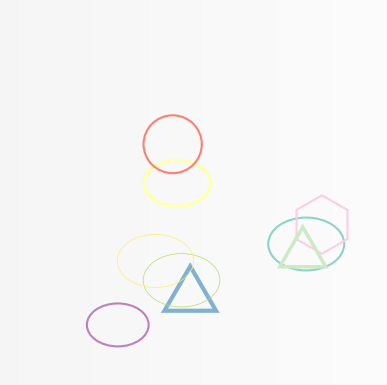[{"shape": "oval", "thickness": 1.5, "radius": 0.49, "center": [0.79, 0.366]}, {"shape": "oval", "thickness": 2.5, "radius": 0.43, "center": [0.458, 0.524]}, {"shape": "circle", "thickness": 1.5, "radius": 0.38, "center": [0.446, 0.625]}, {"shape": "triangle", "thickness": 3, "radius": 0.38, "center": [0.491, 0.231]}, {"shape": "oval", "thickness": 0.5, "radius": 0.5, "center": [0.469, 0.272]}, {"shape": "hexagon", "thickness": 1.5, "radius": 0.38, "center": [0.831, 0.417]}, {"shape": "oval", "thickness": 1.5, "radius": 0.4, "center": [0.304, 0.156]}, {"shape": "triangle", "thickness": 2.5, "radius": 0.34, "center": [0.781, 0.341]}, {"shape": "oval", "thickness": 0.5, "radius": 0.49, "center": [0.401, 0.322]}]